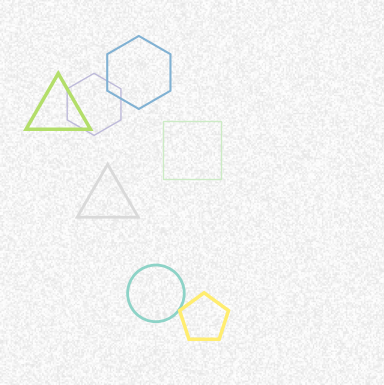[{"shape": "circle", "thickness": 2, "radius": 0.37, "center": [0.405, 0.238]}, {"shape": "hexagon", "thickness": 1, "radius": 0.4, "center": [0.244, 0.729]}, {"shape": "hexagon", "thickness": 1.5, "radius": 0.47, "center": [0.361, 0.812]}, {"shape": "triangle", "thickness": 2.5, "radius": 0.48, "center": [0.151, 0.713]}, {"shape": "triangle", "thickness": 2, "radius": 0.46, "center": [0.28, 0.482]}, {"shape": "square", "thickness": 1, "radius": 0.37, "center": [0.498, 0.611]}, {"shape": "pentagon", "thickness": 2.5, "radius": 0.33, "center": [0.53, 0.173]}]